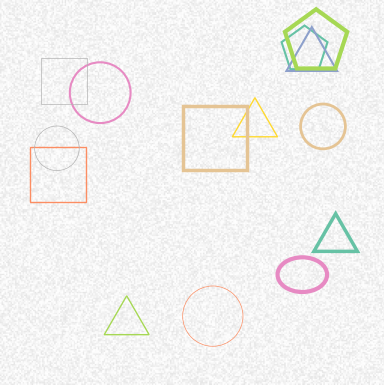[{"shape": "triangle", "thickness": 2.5, "radius": 0.33, "center": [0.872, 0.38]}, {"shape": "pentagon", "thickness": 1.5, "radius": 0.31, "center": [0.791, 0.871]}, {"shape": "square", "thickness": 1, "radius": 0.36, "center": [0.151, 0.547]}, {"shape": "circle", "thickness": 0.5, "radius": 0.39, "center": [0.553, 0.179]}, {"shape": "triangle", "thickness": 1.5, "radius": 0.38, "center": [0.81, 0.854]}, {"shape": "circle", "thickness": 1.5, "radius": 0.39, "center": [0.26, 0.759]}, {"shape": "oval", "thickness": 3, "radius": 0.32, "center": [0.785, 0.287]}, {"shape": "triangle", "thickness": 1, "radius": 0.34, "center": [0.329, 0.164]}, {"shape": "pentagon", "thickness": 3, "radius": 0.43, "center": [0.821, 0.891]}, {"shape": "triangle", "thickness": 1, "radius": 0.34, "center": [0.662, 0.679]}, {"shape": "square", "thickness": 2.5, "radius": 0.42, "center": [0.559, 0.643]}, {"shape": "circle", "thickness": 2, "radius": 0.29, "center": [0.839, 0.672]}, {"shape": "circle", "thickness": 0.5, "radius": 0.29, "center": [0.148, 0.615]}, {"shape": "square", "thickness": 0.5, "radius": 0.3, "center": [0.167, 0.79]}]